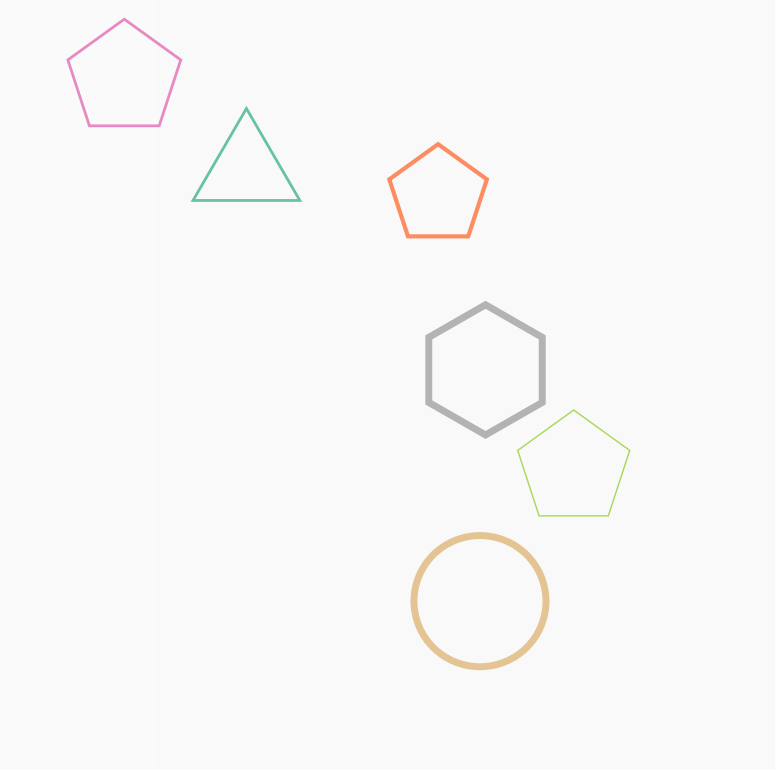[{"shape": "triangle", "thickness": 1, "radius": 0.4, "center": [0.318, 0.779]}, {"shape": "pentagon", "thickness": 1.5, "radius": 0.33, "center": [0.565, 0.747]}, {"shape": "pentagon", "thickness": 1, "radius": 0.38, "center": [0.16, 0.899]}, {"shape": "pentagon", "thickness": 0.5, "radius": 0.38, "center": [0.74, 0.392]}, {"shape": "circle", "thickness": 2.5, "radius": 0.43, "center": [0.619, 0.219]}, {"shape": "hexagon", "thickness": 2.5, "radius": 0.42, "center": [0.626, 0.52]}]